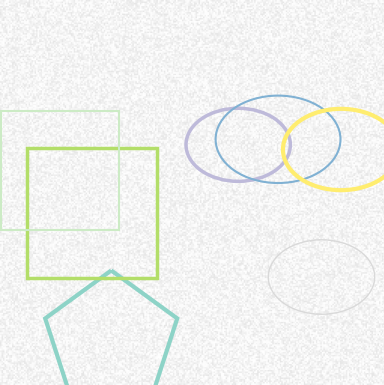[{"shape": "pentagon", "thickness": 3, "radius": 0.9, "center": [0.289, 0.117]}, {"shape": "oval", "thickness": 2.5, "radius": 0.68, "center": [0.619, 0.624]}, {"shape": "oval", "thickness": 1.5, "radius": 0.81, "center": [0.722, 0.638]}, {"shape": "square", "thickness": 2.5, "radius": 0.85, "center": [0.238, 0.447]}, {"shape": "oval", "thickness": 1, "radius": 0.69, "center": [0.835, 0.28]}, {"shape": "square", "thickness": 1.5, "radius": 0.77, "center": [0.156, 0.557]}, {"shape": "oval", "thickness": 3, "radius": 0.75, "center": [0.886, 0.612]}]